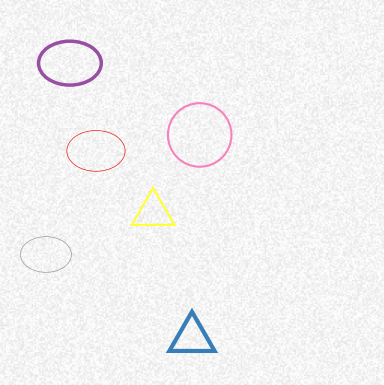[{"shape": "oval", "thickness": 0.5, "radius": 0.38, "center": [0.249, 0.608]}, {"shape": "triangle", "thickness": 3, "radius": 0.34, "center": [0.499, 0.122]}, {"shape": "oval", "thickness": 2.5, "radius": 0.41, "center": [0.182, 0.836]}, {"shape": "triangle", "thickness": 1.5, "radius": 0.32, "center": [0.398, 0.448]}, {"shape": "circle", "thickness": 1.5, "radius": 0.41, "center": [0.519, 0.65]}, {"shape": "oval", "thickness": 0.5, "radius": 0.33, "center": [0.119, 0.339]}]